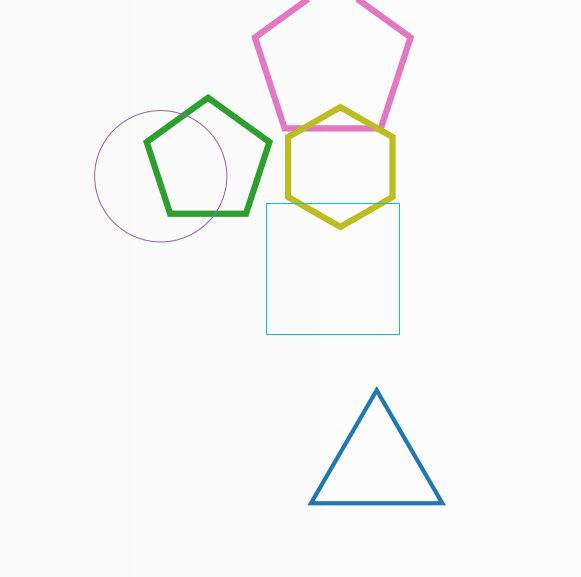[{"shape": "triangle", "thickness": 2, "radius": 0.65, "center": [0.648, 0.193]}, {"shape": "pentagon", "thickness": 3, "radius": 0.56, "center": [0.358, 0.719]}, {"shape": "circle", "thickness": 0.5, "radius": 0.57, "center": [0.277, 0.694]}, {"shape": "pentagon", "thickness": 3, "radius": 0.7, "center": [0.572, 0.891]}, {"shape": "hexagon", "thickness": 3, "radius": 0.52, "center": [0.585, 0.71]}, {"shape": "square", "thickness": 0.5, "radius": 0.57, "center": [0.572, 0.534]}]